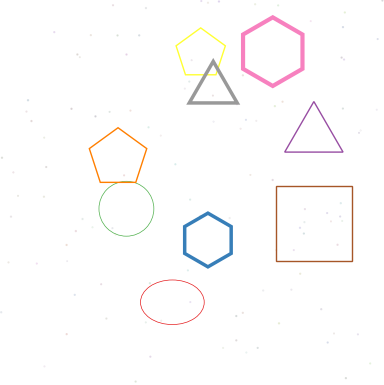[{"shape": "oval", "thickness": 0.5, "radius": 0.41, "center": [0.448, 0.215]}, {"shape": "hexagon", "thickness": 2.5, "radius": 0.35, "center": [0.54, 0.377]}, {"shape": "circle", "thickness": 0.5, "radius": 0.36, "center": [0.328, 0.458]}, {"shape": "triangle", "thickness": 1, "radius": 0.44, "center": [0.815, 0.649]}, {"shape": "pentagon", "thickness": 1, "radius": 0.39, "center": [0.307, 0.59]}, {"shape": "pentagon", "thickness": 1, "radius": 0.34, "center": [0.521, 0.86]}, {"shape": "square", "thickness": 1, "radius": 0.49, "center": [0.816, 0.419]}, {"shape": "hexagon", "thickness": 3, "radius": 0.45, "center": [0.708, 0.866]}, {"shape": "triangle", "thickness": 2.5, "radius": 0.36, "center": [0.554, 0.769]}]